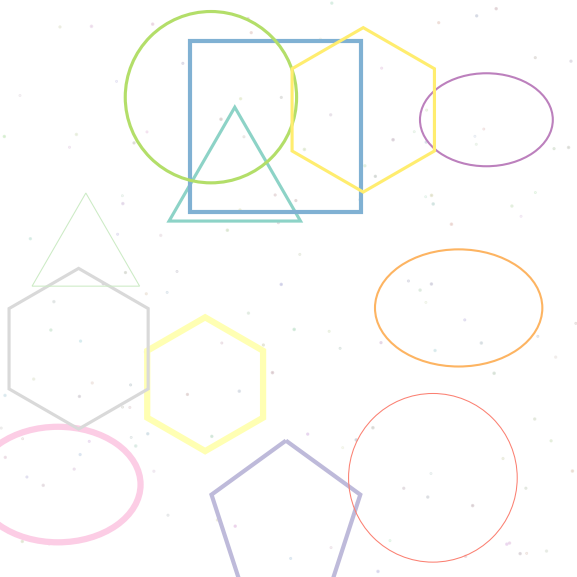[{"shape": "triangle", "thickness": 1.5, "radius": 0.66, "center": [0.407, 0.682]}, {"shape": "hexagon", "thickness": 3, "radius": 0.58, "center": [0.355, 0.334]}, {"shape": "pentagon", "thickness": 2, "radius": 0.68, "center": [0.495, 0.101]}, {"shape": "circle", "thickness": 0.5, "radius": 0.73, "center": [0.75, 0.172]}, {"shape": "square", "thickness": 2, "radius": 0.74, "center": [0.476, 0.78]}, {"shape": "oval", "thickness": 1, "radius": 0.72, "center": [0.794, 0.466]}, {"shape": "circle", "thickness": 1.5, "radius": 0.74, "center": [0.365, 0.831]}, {"shape": "oval", "thickness": 3, "radius": 0.71, "center": [0.1, 0.16]}, {"shape": "hexagon", "thickness": 1.5, "radius": 0.7, "center": [0.136, 0.395]}, {"shape": "oval", "thickness": 1, "radius": 0.58, "center": [0.842, 0.792]}, {"shape": "triangle", "thickness": 0.5, "radius": 0.54, "center": [0.149, 0.557]}, {"shape": "hexagon", "thickness": 1.5, "radius": 0.71, "center": [0.629, 0.809]}]